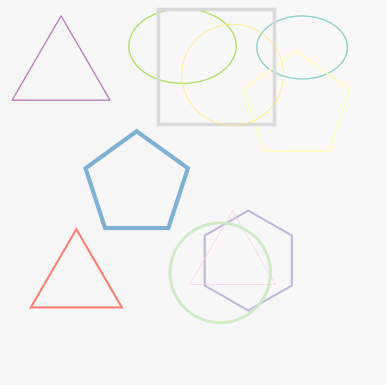[{"shape": "oval", "thickness": 1, "radius": 0.58, "center": [0.78, 0.877]}, {"shape": "pentagon", "thickness": 1, "radius": 0.72, "center": [0.765, 0.724]}, {"shape": "hexagon", "thickness": 1.5, "radius": 0.65, "center": [0.641, 0.323]}, {"shape": "triangle", "thickness": 1.5, "radius": 0.68, "center": [0.197, 0.269]}, {"shape": "pentagon", "thickness": 3, "radius": 0.69, "center": [0.353, 0.52]}, {"shape": "oval", "thickness": 1, "radius": 0.69, "center": [0.471, 0.88]}, {"shape": "triangle", "thickness": 0.5, "radius": 0.64, "center": [0.6, 0.325]}, {"shape": "square", "thickness": 2.5, "radius": 0.75, "center": [0.558, 0.827]}, {"shape": "triangle", "thickness": 1, "radius": 0.73, "center": [0.158, 0.813]}, {"shape": "circle", "thickness": 2, "radius": 0.65, "center": [0.568, 0.291]}, {"shape": "circle", "thickness": 0.5, "radius": 0.66, "center": [0.6, 0.806]}]